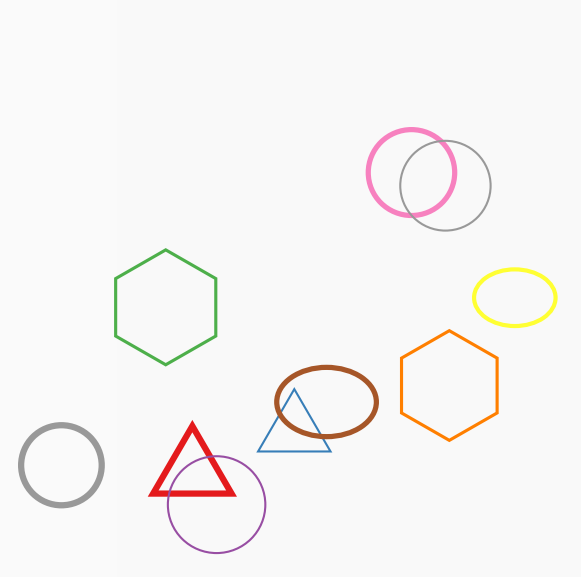[{"shape": "triangle", "thickness": 3, "radius": 0.39, "center": [0.331, 0.183]}, {"shape": "triangle", "thickness": 1, "radius": 0.36, "center": [0.506, 0.253]}, {"shape": "hexagon", "thickness": 1.5, "radius": 0.5, "center": [0.285, 0.467]}, {"shape": "circle", "thickness": 1, "radius": 0.42, "center": [0.373, 0.125]}, {"shape": "hexagon", "thickness": 1.5, "radius": 0.47, "center": [0.773, 0.332]}, {"shape": "oval", "thickness": 2, "radius": 0.35, "center": [0.886, 0.484]}, {"shape": "oval", "thickness": 2.5, "radius": 0.43, "center": [0.562, 0.303]}, {"shape": "circle", "thickness": 2.5, "radius": 0.37, "center": [0.708, 0.7]}, {"shape": "circle", "thickness": 3, "radius": 0.35, "center": [0.106, 0.194]}, {"shape": "circle", "thickness": 1, "radius": 0.39, "center": [0.766, 0.678]}]